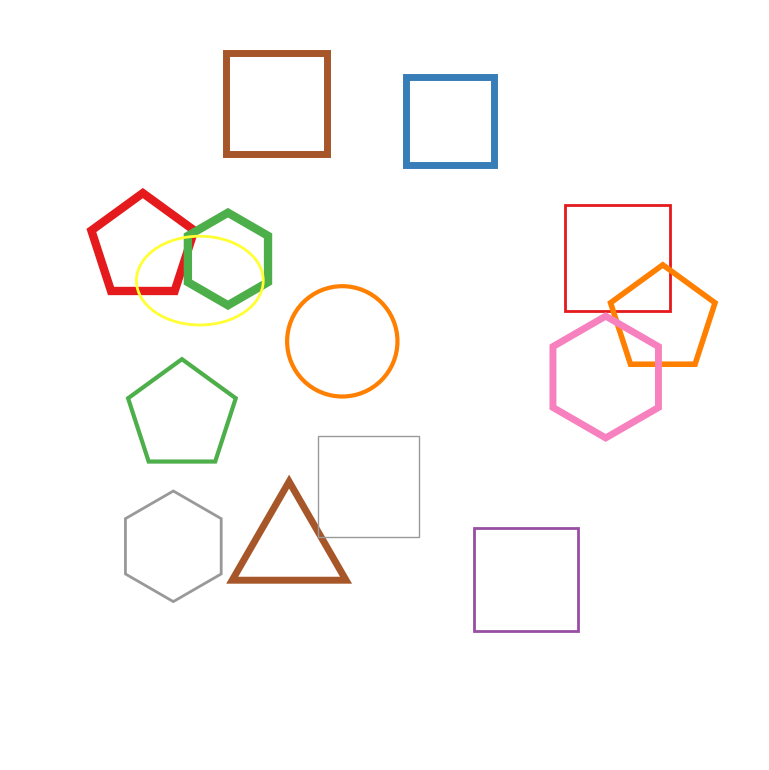[{"shape": "square", "thickness": 1, "radius": 0.34, "center": [0.802, 0.665]}, {"shape": "pentagon", "thickness": 3, "radius": 0.35, "center": [0.186, 0.679]}, {"shape": "square", "thickness": 2.5, "radius": 0.29, "center": [0.584, 0.842]}, {"shape": "pentagon", "thickness": 1.5, "radius": 0.37, "center": [0.236, 0.46]}, {"shape": "hexagon", "thickness": 3, "radius": 0.3, "center": [0.296, 0.664]}, {"shape": "square", "thickness": 1, "radius": 0.34, "center": [0.683, 0.247]}, {"shape": "circle", "thickness": 1.5, "radius": 0.36, "center": [0.445, 0.557]}, {"shape": "pentagon", "thickness": 2, "radius": 0.36, "center": [0.861, 0.585]}, {"shape": "oval", "thickness": 1, "radius": 0.41, "center": [0.26, 0.636]}, {"shape": "square", "thickness": 2.5, "radius": 0.33, "center": [0.359, 0.866]}, {"shape": "triangle", "thickness": 2.5, "radius": 0.43, "center": [0.375, 0.289]}, {"shape": "hexagon", "thickness": 2.5, "radius": 0.4, "center": [0.787, 0.51]}, {"shape": "square", "thickness": 0.5, "radius": 0.33, "center": [0.478, 0.368]}, {"shape": "hexagon", "thickness": 1, "radius": 0.36, "center": [0.225, 0.291]}]